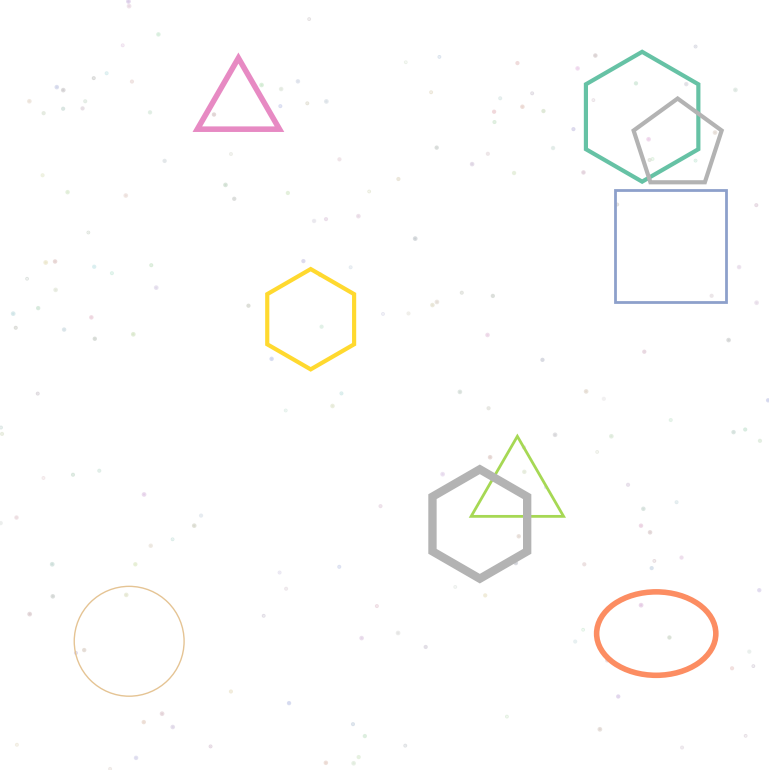[{"shape": "hexagon", "thickness": 1.5, "radius": 0.42, "center": [0.834, 0.848]}, {"shape": "oval", "thickness": 2, "radius": 0.39, "center": [0.852, 0.177]}, {"shape": "square", "thickness": 1, "radius": 0.36, "center": [0.871, 0.681]}, {"shape": "triangle", "thickness": 2, "radius": 0.31, "center": [0.31, 0.863]}, {"shape": "triangle", "thickness": 1, "radius": 0.35, "center": [0.672, 0.364]}, {"shape": "hexagon", "thickness": 1.5, "radius": 0.33, "center": [0.403, 0.585]}, {"shape": "circle", "thickness": 0.5, "radius": 0.36, "center": [0.168, 0.167]}, {"shape": "hexagon", "thickness": 3, "radius": 0.36, "center": [0.623, 0.319]}, {"shape": "pentagon", "thickness": 1.5, "radius": 0.3, "center": [0.88, 0.812]}]